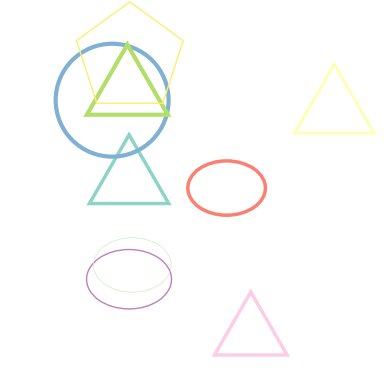[{"shape": "triangle", "thickness": 2.5, "radius": 0.59, "center": [0.335, 0.531]}, {"shape": "triangle", "thickness": 2, "radius": 0.6, "center": [0.868, 0.714]}, {"shape": "oval", "thickness": 2.5, "radius": 0.5, "center": [0.589, 0.512]}, {"shape": "circle", "thickness": 3, "radius": 0.73, "center": [0.291, 0.74]}, {"shape": "triangle", "thickness": 3, "radius": 0.61, "center": [0.331, 0.763]}, {"shape": "triangle", "thickness": 2.5, "radius": 0.55, "center": [0.651, 0.132]}, {"shape": "oval", "thickness": 1, "radius": 0.55, "center": [0.335, 0.275]}, {"shape": "oval", "thickness": 0.5, "radius": 0.51, "center": [0.344, 0.312]}, {"shape": "pentagon", "thickness": 1, "radius": 0.73, "center": [0.337, 0.849]}]